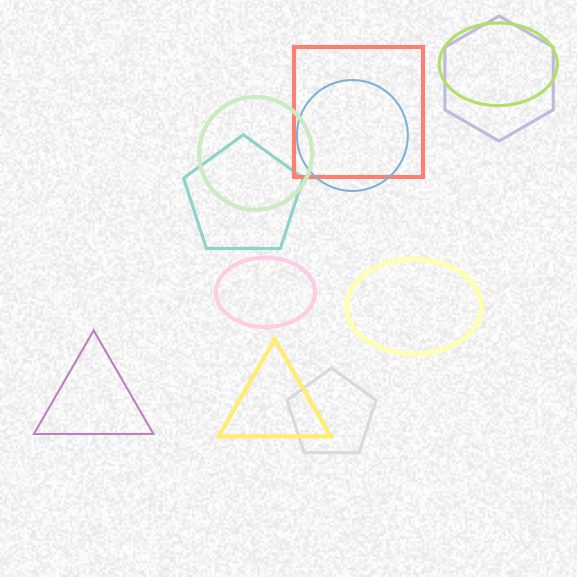[{"shape": "pentagon", "thickness": 1.5, "radius": 0.54, "center": [0.421, 0.657]}, {"shape": "oval", "thickness": 2.5, "radius": 0.58, "center": [0.717, 0.468]}, {"shape": "hexagon", "thickness": 1.5, "radius": 0.54, "center": [0.864, 0.863]}, {"shape": "square", "thickness": 2, "radius": 0.56, "center": [0.621, 0.805]}, {"shape": "circle", "thickness": 1, "radius": 0.48, "center": [0.61, 0.765]}, {"shape": "oval", "thickness": 1.5, "radius": 0.51, "center": [0.863, 0.888]}, {"shape": "oval", "thickness": 2, "radius": 0.43, "center": [0.46, 0.493]}, {"shape": "pentagon", "thickness": 1.5, "radius": 0.41, "center": [0.574, 0.281]}, {"shape": "triangle", "thickness": 1, "radius": 0.6, "center": [0.162, 0.307]}, {"shape": "circle", "thickness": 2, "radius": 0.49, "center": [0.443, 0.734]}, {"shape": "triangle", "thickness": 2, "radius": 0.56, "center": [0.476, 0.3]}]